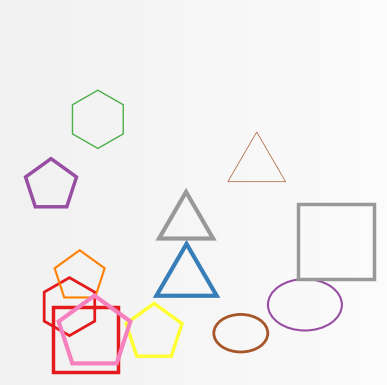[{"shape": "hexagon", "thickness": 2, "radius": 0.38, "center": [0.179, 0.204]}, {"shape": "square", "thickness": 2.5, "radius": 0.42, "center": [0.22, 0.118]}, {"shape": "triangle", "thickness": 3, "radius": 0.45, "center": [0.481, 0.277]}, {"shape": "hexagon", "thickness": 1, "radius": 0.38, "center": [0.253, 0.69]}, {"shape": "oval", "thickness": 1.5, "radius": 0.48, "center": [0.787, 0.208]}, {"shape": "pentagon", "thickness": 2.5, "radius": 0.35, "center": [0.132, 0.519]}, {"shape": "pentagon", "thickness": 1.5, "radius": 0.34, "center": [0.206, 0.282]}, {"shape": "pentagon", "thickness": 2.5, "radius": 0.38, "center": [0.398, 0.136]}, {"shape": "triangle", "thickness": 0.5, "radius": 0.43, "center": [0.662, 0.571]}, {"shape": "oval", "thickness": 2, "radius": 0.35, "center": [0.621, 0.135]}, {"shape": "pentagon", "thickness": 3, "radius": 0.49, "center": [0.244, 0.135]}, {"shape": "square", "thickness": 2.5, "radius": 0.49, "center": [0.866, 0.373]}, {"shape": "triangle", "thickness": 3, "radius": 0.4, "center": [0.48, 0.421]}]